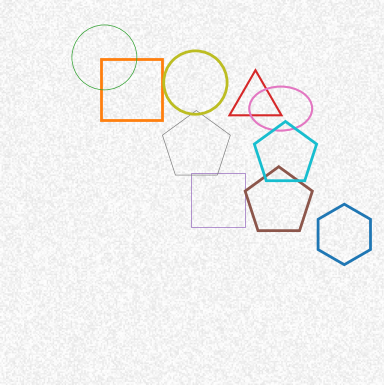[{"shape": "hexagon", "thickness": 2, "radius": 0.39, "center": [0.894, 0.391]}, {"shape": "square", "thickness": 2, "radius": 0.4, "center": [0.342, 0.767]}, {"shape": "circle", "thickness": 0.5, "radius": 0.42, "center": [0.271, 0.851]}, {"shape": "triangle", "thickness": 1.5, "radius": 0.39, "center": [0.664, 0.74]}, {"shape": "square", "thickness": 0.5, "radius": 0.35, "center": [0.566, 0.481]}, {"shape": "pentagon", "thickness": 2, "radius": 0.46, "center": [0.724, 0.475]}, {"shape": "oval", "thickness": 1.5, "radius": 0.41, "center": [0.729, 0.718]}, {"shape": "pentagon", "thickness": 0.5, "radius": 0.46, "center": [0.51, 0.62]}, {"shape": "circle", "thickness": 2, "radius": 0.41, "center": [0.508, 0.786]}, {"shape": "pentagon", "thickness": 2, "radius": 0.43, "center": [0.741, 0.599]}]